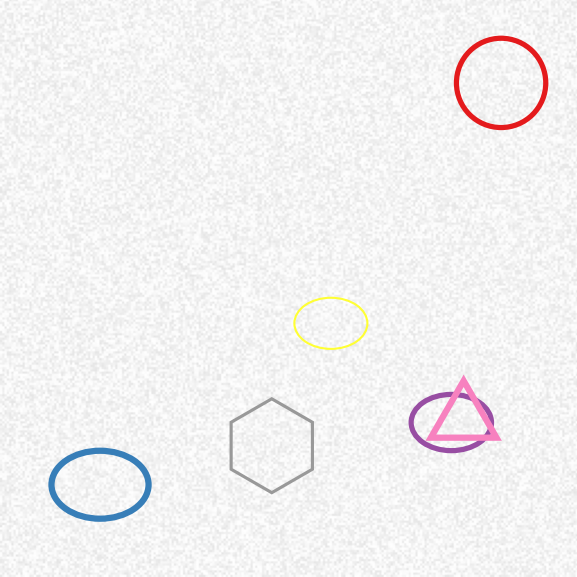[{"shape": "circle", "thickness": 2.5, "radius": 0.39, "center": [0.868, 0.856]}, {"shape": "oval", "thickness": 3, "radius": 0.42, "center": [0.173, 0.16]}, {"shape": "oval", "thickness": 2.5, "radius": 0.35, "center": [0.782, 0.267]}, {"shape": "oval", "thickness": 1, "radius": 0.32, "center": [0.573, 0.439]}, {"shape": "triangle", "thickness": 3, "radius": 0.33, "center": [0.803, 0.274]}, {"shape": "hexagon", "thickness": 1.5, "radius": 0.41, "center": [0.471, 0.227]}]